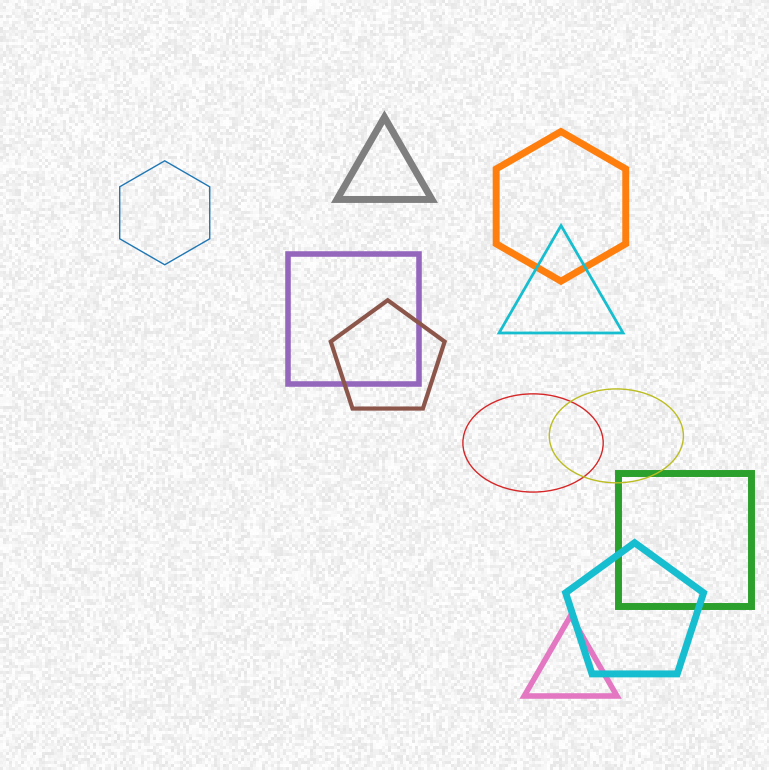[{"shape": "hexagon", "thickness": 0.5, "radius": 0.34, "center": [0.214, 0.724]}, {"shape": "hexagon", "thickness": 2.5, "radius": 0.49, "center": [0.729, 0.732]}, {"shape": "square", "thickness": 2.5, "radius": 0.43, "center": [0.889, 0.3]}, {"shape": "oval", "thickness": 0.5, "radius": 0.46, "center": [0.692, 0.425]}, {"shape": "square", "thickness": 2, "radius": 0.42, "center": [0.459, 0.586]}, {"shape": "pentagon", "thickness": 1.5, "radius": 0.39, "center": [0.504, 0.532]}, {"shape": "triangle", "thickness": 2, "radius": 0.35, "center": [0.741, 0.131]}, {"shape": "triangle", "thickness": 2.5, "radius": 0.36, "center": [0.499, 0.777]}, {"shape": "oval", "thickness": 0.5, "radius": 0.44, "center": [0.8, 0.434]}, {"shape": "triangle", "thickness": 1, "radius": 0.46, "center": [0.729, 0.614]}, {"shape": "pentagon", "thickness": 2.5, "radius": 0.47, "center": [0.824, 0.201]}]